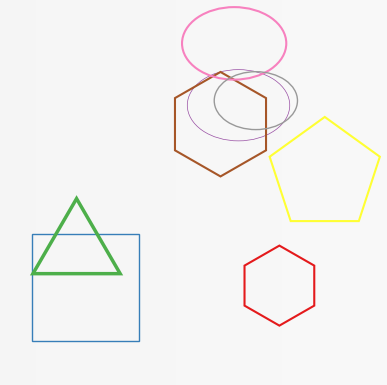[{"shape": "hexagon", "thickness": 1.5, "radius": 0.52, "center": [0.721, 0.258]}, {"shape": "square", "thickness": 1, "radius": 0.69, "center": [0.22, 0.254]}, {"shape": "triangle", "thickness": 2.5, "radius": 0.65, "center": [0.198, 0.354]}, {"shape": "oval", "thickness": 0.5, "radius": 0.66, "center": [0.616, 0.727]}, {"shape": "pentagon", "thickness": 1.5, "radius": 0.75, "center": [0.838, 0.547]}, {"shape": "hexagon", "thickness": 1.5, "radius": 0.68, "center": [0.569, 0.677]}, {"shape": "oval", "thickness": 1.5, "radius": 0.67, "center": [0.604, 0.887]}, {"shape": "oval", "thickness": 1, "radius": 0.54, "center": [0.66, 0.739]}]